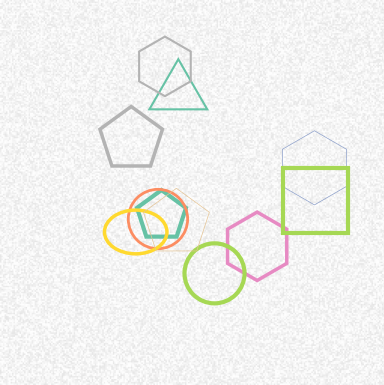[{"shape": "pentagon", "thickness": 3, "radius": 0.33, "center": [0.419, 0.439]}, {"shape": "triangle", "thickness": 1.5, "radius": 0.43, "center": [0.463, 0.759]}, {"shape": "circle", "thickness": 2, "radius": 0.39, "center": [0.41, 0.431]}, {"shape": "hexagon", "thickness": 0.5, "radius": 0.48, "center": [0.817, 0.564]}, {"shape": "hexagon", "thickness": 2.5, "radius": 0.44, "center": [0.668, 0.36]}, {"shape": "square", "thickness": 3, "radius": 0.42, "center": [0.82, 0.48]}, {"shape": "circle", "thickness": 3, "radius": 0.39, "center": [0.557, 0.29]}, {"shape": "oval", "thickness": 2.5, "radius": 0.41, "center": [0.353, 0.397]}, {"shape": "pentagon", "thickness": 0.5, "radius": 0.45, "center": [0.458, 0.421]}, {"shape": "pentagon", "thickness": 2.5, "radius": 0.43, "center": [0.341, 0.638]}, {"shape": "hexagon", "thickness": 1.5, "radius": 0.39, "center": [0.428, 0.828]}]